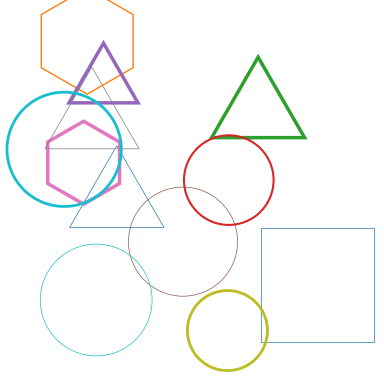[{"shape": "triangle", "thickness": 0.5, "radius": 0.71, "center": [0.303, 0.48]}, {"shape": "square", "thickness": 0.5, "radius": 0.74, "center": [0.824, 0.26]}, {"shape": "hexagon", "thickness": 1, "radius": 0.69, "center": [0.227, 0.893]}, {"shape": "triangle", "thickness": 2.5, "radius": 0.7, "center": [0.67, 0.712]}, {"shape": "circle", "thickness": 1.5, "radius": 0.58, "center": [0.594, 0.532]}, {"shape": "triangle", "thickness": 2.5, "radius": 0.52, "center": [0.269, 0.785]}, {"shape": "circle", "thickness": 0.5, "radius": 0.71, "center": [0.475, 0.372]}, {"shape": "hexagon", "thickness": 2.5, "radius": 0.54, "center": [0.217, 0.577]}, {"shape": "triangle", "thickness": 0.5, "radius": 0.71, "center": [0.239, 0.684]}, {"shape": "circle", "thickness": 2, "radius": 0.52, "center": [0.591, 0.141]}, {"shape": "circle", "thickness": 0.5, "radius": 0.73, "center": [0.25, 0.221]}, {"shape": "circle", "thickness": 2, "radius": 0.74, "center": [0.167, 0.612]}]